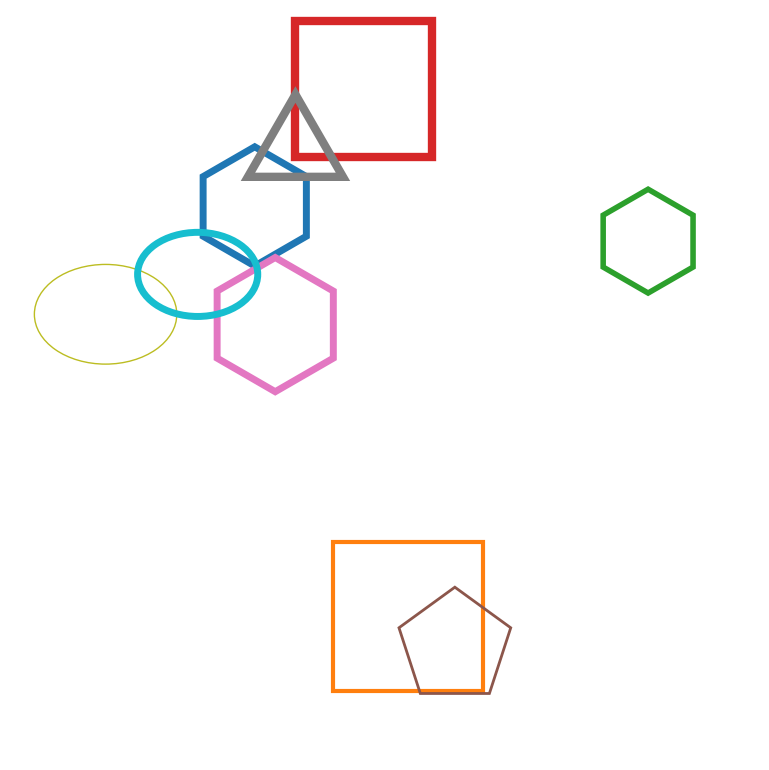[{"shape": "hexagon", "thickness": 2.5, "radius": 0.39, "center": [0.331, 0.732]}, {"shape": "square", "thickness": 1.5, "radius": 0.48, "center": [0.53, 0.199]}, {"shape": "hexagon", "thickness": 2, "radius": 0.34, "center": [0.842, 0.687]}, {"shape": "square", "thickness": 3, "radius": 0.44, "center": [0.472, 0.884]}, {"shape": "pentagon", "thickness": 1, "radius": 0.38, "center": [0.591, 0.161]}, {"shape": "hexagon", "thickness": 2.5, "radius": 0.44, "center": [0.357, 0.578]}, {"shape": "triangle", "thickness": 3, "radius": 0.36, "center": [0.384, 0.806]}, {"shape": "oval", "thickness": 0.5, "radius": 0.46, "center": [0.137, 0.592]}, {"shape": "oval", "thickness": 2.5, "radius": 0.39, "center": [0.257, 0.644]}]